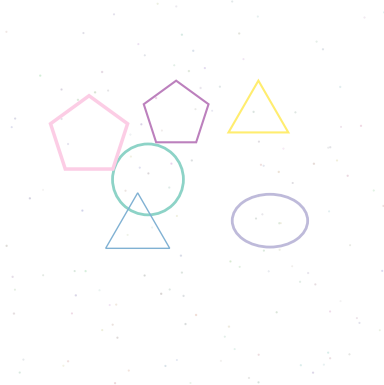[{"shape": "circle", "thickness": 2, "radius": 0.46, "center": [0.384, 0.534]}, {"shape": "oval", "thickness": 2, "radius": 0.49, "center": [0.701, 0.427]}, {"shape": "triangle", "thickness": 1, "radius": 0.48, "center": [0.358, 0.403]}, {"shape": "pentagon", "thickness": 2.5, "radius": 0.53, "center": [0.231, 0.646]}, {"shape": "pentagon", "thickness": 1.5, "radius": 0.44, "center": [0.458, 0.702]}, {"shape": "triangle", "thickness": 1.5, "radius": 0.45, "center": [0.671, 0.701]}]